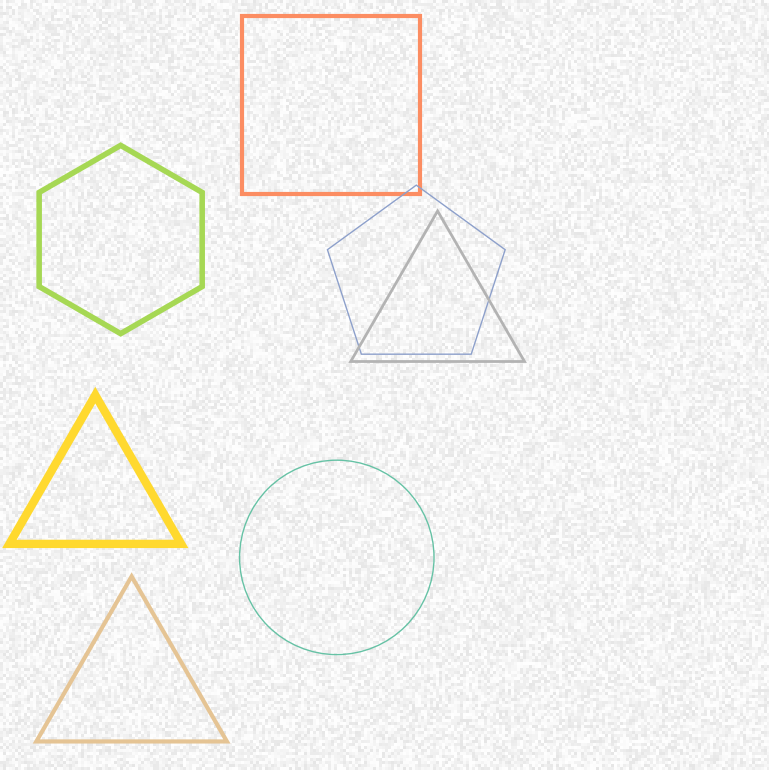[{"shape": "circle", "thickness": 0.5, "radius": 0.63, "center": [0.437, 0.276]}, {"shape": "square", "thickness": 1.5, "radius": 0.58, "center": [0.43, 0.863]}, {"shape": "pentagon", "thickness": 0.5, "radius": 0.61, "center": [0.541, 0.638]}, {"shape": "hexagon", "thickness": 2, "radius": 0.61, "center": [0.157, 0.689]}, {"shape": "triangle", "thickness": 3, "radius": 0.64, "center": [0.124, 0.358]}, {"shape": "triangle", "thickness": 1.5, "radius": 0.71, "center": [0.171, 0.109]}, {"shape": "triangle", "thickness": 1, "radius": 0.65, "center": [0.568, 0.596]}]